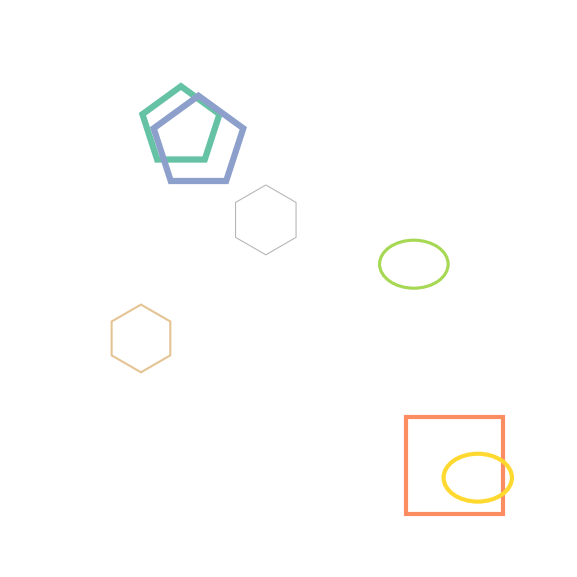[{"shape": "pentagon", "thickness": 3, "radius": 0.35, "center": [0.313, 0.78]}, {"shape": "square", "thickness": 2, "radius": 0.42, "center": [0.787, 0.194]}, {"shape": "pentagon", "thickness": 3, "radius": 0.41, "center": [0.344, 0.752]}, {"shape": "oval", "thickness": 1.5, "radius": 0.3, "center": [0.717, 0.542]}, {"shape": "oval", "thickness": 2, "radius": 0.3, "center": [0.827, 0.172]}, {"shape": "hexagon", "thickness": 1, "radius": 0.29, "center": [0.244, 0.413]}, {"shape": "hexagon", "thickness": 0.5, "radius": 0.3, "center": [0.46, 0.618]}]